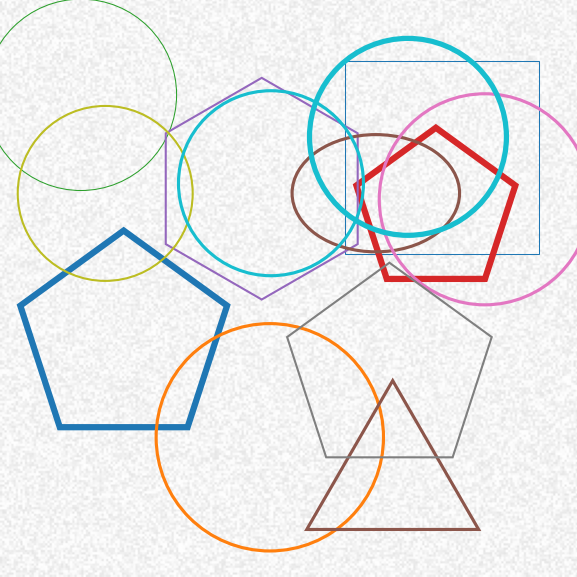[{"shape": "pentagon", "thickness": 3, "radius": 0.94, "center": [0.214, 0.412]}, {"shape": "square", "thickness": 0.5, "radius": 0.84, "center": [0.765, 0.726]}, {"shape": "circle", "thickness": 1.5, "radius": 0.98, "center": [0.467, 0.242]}, {"shape": "circle", "thickness": 0.5, "radius": 0.83, "center": [0.14, 0.835]}, {"shape": "pentagon", "thickness": 3, "radius": 0.72, "center": [0.755, 0.633]}, {"shape": "hexagon", "thickness": 1, "radius": 0.96, "center": [0.453, 0.672]}, {"shape": "oval", "thickness": 1.5, "radius": 0.72, "center": [0.651, 0.665]}, {"shape": "triangle", "thickness": 1.5, "radius": 0.86, "center": [0.68, 0.168]}, {"shape": "circle", "thickness": 1.5, "radius": 0.91, "center": [0.839, 0.654]}, {"shape": "pentagon", "thickness": 1, "radius": 0.93, "center": [0.674, 0.358]}, {"shape": "circle", "thickness": 1, "radius": 0.76, "center": [0.182, 0.664]}, {"shape": "circle", "thickness": 1.5, "radius": 0.8, "center": [0.469, 0.682]}, {"shape": "circle", "thickness": 2.5, "radius": 0.85, "center": [0.706, 0.762]}]